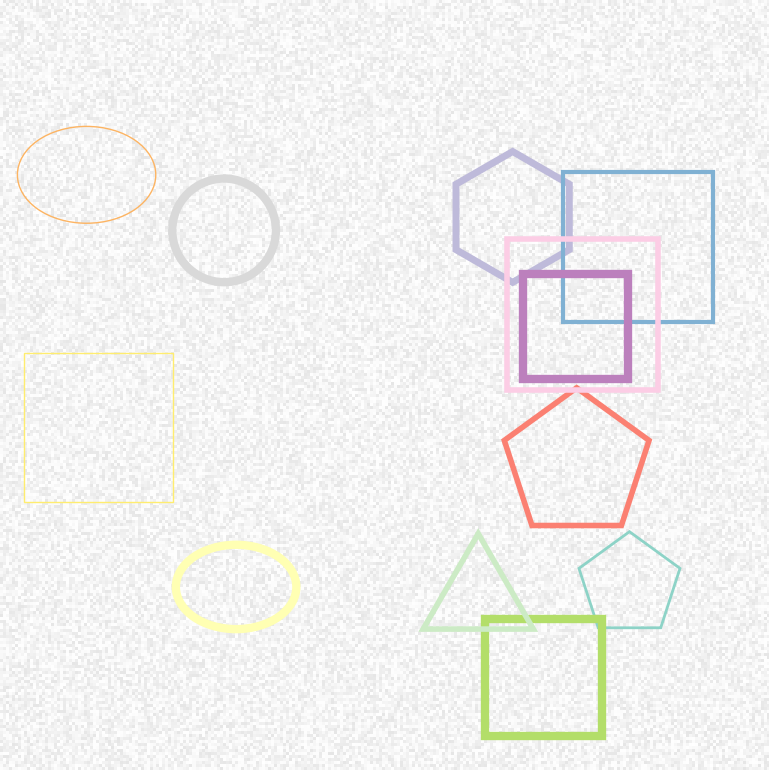[{"shape": "pentagon", "thickness": 1, "radius": 0.34, "center": [0.817, 0.241]}, {"shape": "oval", "thickness": 3, "radius": 0.39, "center": [0.307, 0.238]}, {"shape": "hexagon", "thickness": 2.5, "radius": 0.42, "center": [0.666, 0.718]}, {"shape": "pentagon", "thickness": 2, "radius": 0.49, "center": [0.749, 0.397]}, {"shape": "square", "thickness": 1.5, "radius": 0.49, "center": [0.829, 0.679]}, {"shape": "oval", "thickness": 0.5, "radius": 0.45, "center": [0.112, 0.773]}, {"shape": "square", "thickness": 3, "radius": 0.38, "center": [0.706, 0.121]}, {"shape": "square", "thickness": 2, "radius": 0.49, "center": [0.756, 0.591]}, {"shape": "circle", "thickness": 3, "radius": 0.34, "center": [0.291, 0.701]}, {"shape": "square", "thickness": 3, "radius": 0.34, "center": [0.747, 0.576]}, {"shape": "triangle", "thickness": 2, "radius": 0.41, "center": [0.621, 0.224]}, {"shape": "square", "thickness": 0.5, "radius": 0.49, "center": [0.128, 0.445]}]